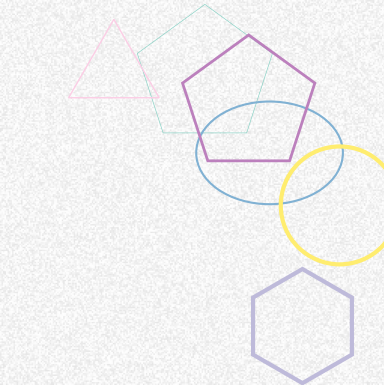[{"shape": "pentagon", "thickness": 0.5, "radius": 0.92, "center": [0.532, 0.804]}, {"shape": "hexagon", "thickness": 3, "radius": 0.74, "center": [0.786, 0.153]}, {"shape": "oval", "thickness": 1.5, "radius": 0.95, "center": [0.7, 0.603]}, {"shape": "triangle", "thickness": 1, "radius": 0.68, "center": [0.296, 0.814]}, {"shape": "pentagon", "thickness": 2, "radius": 0.9, "center": [0.646, 0.728]}, {"shape": "circle", "thickness": 3, "radius": 0.77, "center": [0.882, 0.466]}]